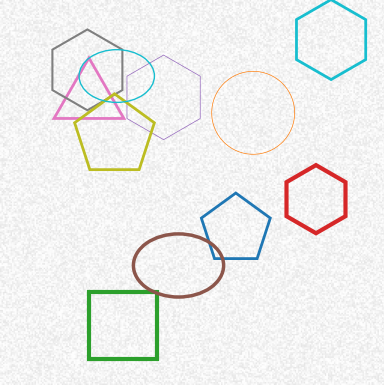[{"shape": "pentagon", "thickness": 2, "radius": 0.47, "center": [0.613, 0.404]}, {"shape": "circle", "thickness": 0.5, "radius": 0.54, "center": [0.658, 0.707]}, {"shape": "square", "thickness": 3, "radius": 0.44, "center": [0.319, 0.154]}, {"shape": "hexagon", "thickness": 3, "radius": 0.44, "center": [0.821, 0.483]}, {"shape": "hexagon", "thickness": 0.5, "radius": 0.55, "center": [0.425, 0.747]}, {"shape": "oval", "thickness": 2.5, "radius": 0.59, "center": [0.464, 0.31]}, {"shape": "triangle", "thickness": 2, "radius": 0.52, "center": [0.231, 0.745]}, {"shape": "hexagon", "thickness": 1.5, "radius": 0.52, "center": [0.227, 0.819]}, {"shape": "pentagon", "thickness": 2, "radius": 0.54, "center": [0.297, 0.647]}, {"shape": "hexagon", "thickness": 2, "radius": 0.52, "center": [0.86, 0.897]}, {"shape": "oval", "thickness": 1, "radius": 0.49, "center": [0.303, 0.803]}]